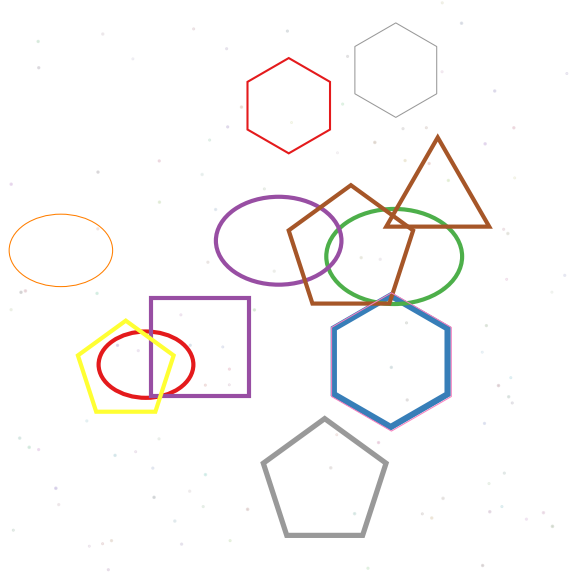[{"shape": "hexagon", "thickness": 1, "radius": 0.41, "center": [0.5, 0.816]}, {"shape": "oval", "thickness": 2, "radius": 0.41, "center": [0.253, 0.368]}, {"shape": "hexagon", "thickness": 3, "radius": 0.57, "center": [0.677, 0.373]}, {"shape": "oval", "thickness": 2, "radius": 0.59, "center": [0.683, 0.555]}, {"shape": "square", "thickness": 2, "radius": 0.42, "center": [0.347, 0.398]}, {"shape": "oval", "thickness": 2, "radius": 0.54, "center": [0.483, 0.582]}, {"shape": "oval", "thickness": 0.5, "radius": 0.45, "center": [0.105, 0.566]}, {"shape": "pentagon", "thickness": 2, "radius": 0.44, "center": [0.218, 0.357]}, {"shape": "triangle", "thickness": 2, "radius": 0.51, "center": [0.758, 0.658]}, {"shape": "pentagon", "thickness": 2, "radius": 0.57, "center": [0.608, 0.565]}, {"shape": "hexagon", "thickness": 0.5, "radius": 0.6, "center": [0.678, 0.372]}, {"shape": "hexagon", "thickness": 0.5, "radius": 0.41, "center": [0.685, 0.878]}, {"shape": "pentagon", "thickness": 2.5, "radius": 0.56, "center": [0.562, 0.162]}]